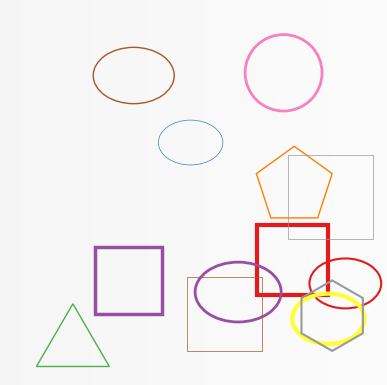[{"shape": "oval", "thickness": 1.5, "radius": 0.46, "center": [0.891, 0.264]}, {"shape": "square", "thickness": 3, "radius": 0.46, "center": [0.756, 0.324]}, {"shape": "oval", "thickness": 0.5, "radius": 0.42, "center": [0.492, 0.63]}, {"shape": "triangle", "thickness": 1, "radius": 0.54, "center": [0.188, 0.102]}, {"shape": "oval", "thickness": 2, "radius": 0.56, "center": [0.615, 0.241]}, {"shape": "square", "thickness": 2.5, "radius": 0.43, "center": [0.333, 0.271]}, {"shape": "pentagon", "thickness": 1, "radius": 0.51, "center": [0.759, 0.517]}, {"shape": "oval", "thickness": 3, "radius": 0.47, "center": [0.847, 0.172]}, {"shape": "square", "thickness": 0.5, "radius": 0.48, "center": [0.58, 0.186]}, {"shape": "oval", "thickness": 1, "radius": 0.52, "center": [0.345, 0.804]}, {"shape": "circle", "thickness": 2, "radius": 0.5, "center": [0.732, 0.811]}, {"shape": "hexagon", "thickness": 1.5, "radius": 0.46, "center": [0.857, 0.18]}, {"shape": "square", "thickness": 0.5, "radius": 0.55, "center": [0.854, 0.489]}]